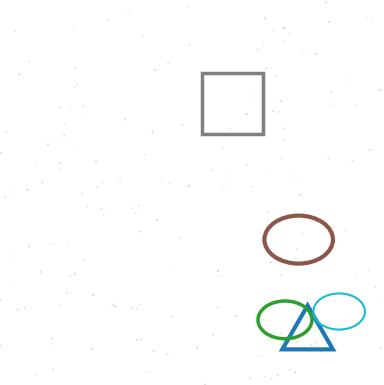[{"shape": "triangle", "thickness": 3, "radius": 0.38, "center": [0.799, 0.13]}, {"shape": "oval", "thickness": 2.5, "radius": 0.35, "center": [0.74, 0.169]}, {"shape": "oval", "thickness": 3, "radius": 0.45, "center": [0.776, 0.378]}, {"shape": "square", "thickness": 2.5, "radius": 0.39, "center": [0.604, 0.731]}, {"shape": "oval", "thickness": 1.5, "radius": 0.34, "center": [0.881, 0.191]}]